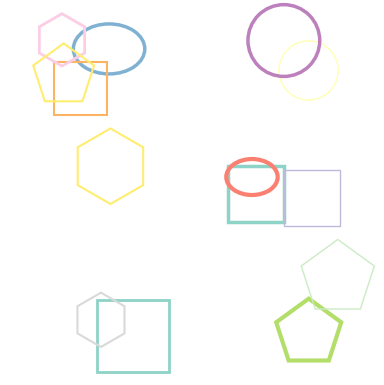[{"shape": "square", "thickness": 2.5, "radius": 0.37, "center": [0.664, 0.496]}, {"shape": "square", "thickness": 2, "radius": 0.47, "center": [0.345, 0.127]}, {"shape": "circle", "thickness": 1, "radius": 0.38, "center": [0.802, 0.817]}, {"shape": "square", "thickness": 1, "radius": 0.37, "center": [0.811, 0.486]}, {"shape": "oval", "thickness": 3, "radius": 0.33, "center": [0.654, 0.54]}, {"shape": "oval", "thickness": 2.5, "radius": 0.46, "center": [0.283, 0.873]}, {"shape": "square", "thickness": 1.5, "radius": 0.34, "center": [0.209, 0.771]}, {"shape": "pentagon", "thickness": 3, "radius": 0.44, "center": [0.802, 0.135]}, {"shape": "hexagon", "thickness": 2, "radius": 0.34, "center": [0.161, 0.896]}, {"shape": "hexagon", "thickness": 1.5, "radius": 0.35, "center": [0.262, 0.169]}, {"shape": "circle", "thickness": 2.5, "radius": 0.47, "center": [0.737, 0.895]}, {"shape": "pentagon", "thickness": 1, "radius": 0.5, "center": [0.877, 0.278]}, {"shape": "hexagon", "thickness": 1.5, "radius": 0.49, "center": [0.287, 0.568]}, {"shape": "pentagon", "thickness": 1.5, "radius": 0.42, "center": [0.165, 0.804]}]